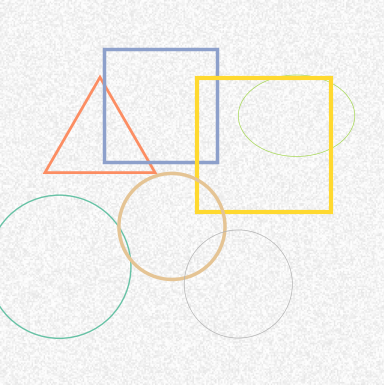[{"shape": "circle", "thickness": 1, "radius": 0.93, "center": [0.154, 0.307]}, {"shape": "triangle", "thickness": 2, "radius": 0.83, "center": [0.26, 0.634]}, {"shape": "square", "thickness": 2.5, "radius": 0.73, "center": [0.417, 0.727]}, {"shape": "oval", "thickness": 0.5, "radius": 0.76, "center": [0.77, 0.699]}, {"shape": "square", "thickness": 3, "radius": 0.87, "center": [0.687, 0.623]}, {"shape": "circle", "thickness": 2.5, "radius": 0.69, "center": [0.447, 0.412]}, {"shape": "circle", "thickness": 0.5, "radius": 0.7, "center": [0.619, 0.262]}]